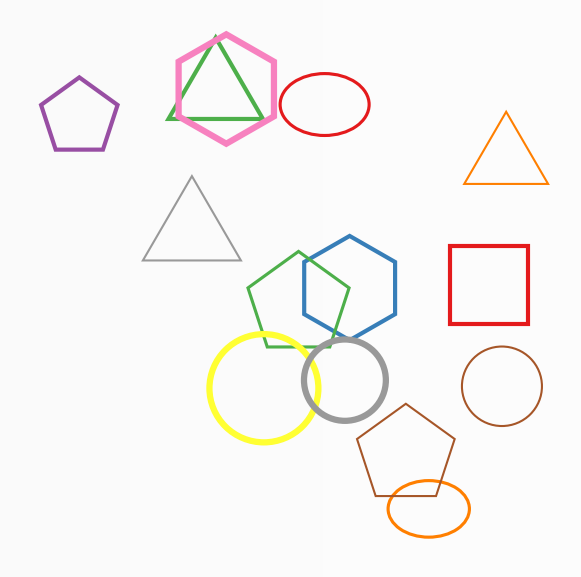[{"shape": "square", "thickness": 2, "radius": 0.34, "center": [0.841, 0.506]}, {"shape": "oval", "thickness": 1.5, "radius": 0.38, "center": [0.559, 0.818]}, {"shape": "hexagon", "thickness": 2, "radius": 0.45, "center": [0.602, 0.5]}, {"shape": "triangle", "thickness": 2, "radius": 0.47, "center": [0.371, 0.84]}, {"shape": "pentagon", "thickness": 1.5, "radius": 0.46, "center": [0.514, 0.472]}, {"shape": "pentagon", "thickness": 2, "radius": 0.35, "center": [0.136, 0.796]}, {"shape": "oval", "thickness": 1.5, "radius": 0.35, "center": [0.738, 0.118]}, {"shape": "triangle", "thickness": 1, "radius": 0.42, "center": [0.871, 0.722]}, {"shape": "circle", "thickness": 3, "radius": 0.47, "center": [0.454, 0.327]}, {"shape": "pentagon", "thickness": 1, "radius": 0.44, "center": [0.698, 0.212]}, {"shape": "circle", "thickness": 1, "radius": 0.34, "center": [0.864, 0.33]}, {"shape": "hexagon", "thickness": 3, "radius": 0.47, "center": [0.389, 0.845]}, {"shape": "circle", "thickness": 3, "radius": 0.35, "center": [0.593, 0.341]}, {"shape": "triangle", "thickness": 1, "radius": 0.49, "center": [0.33, 0.597]}]